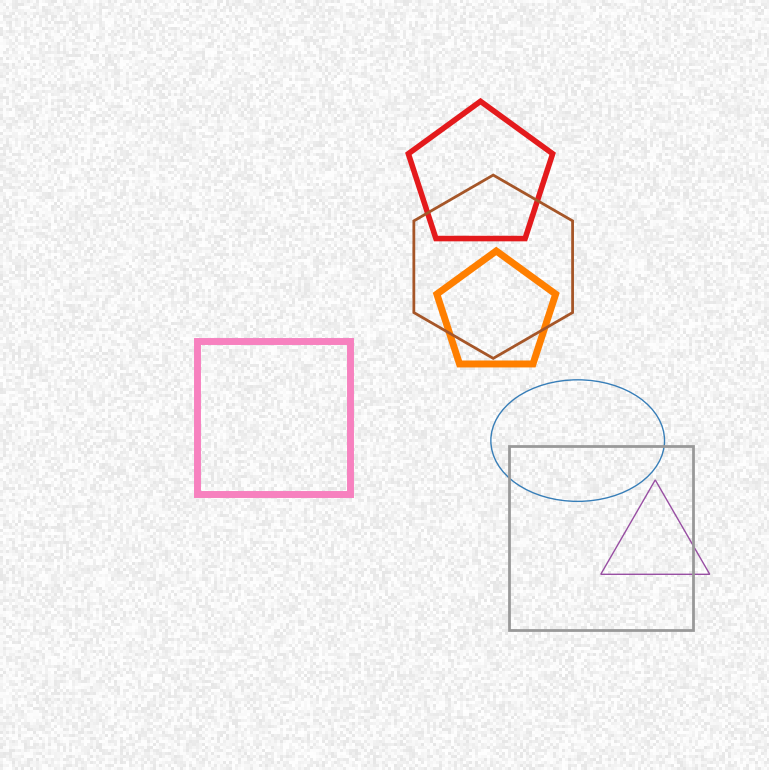[{"shape": "pentagon", "thickness": 2, "radius": 0.49, "center": [0.624, 0.77]}, {"shape": "oval", "thickness": 0.5, "radius": 0.56, "center": [0.75, 0.428]}, {"shape": "triangle", "thickness": 0.5, "radius": 0.41, "center": [0.851, 0.295]}, {"shape": "pentagon", "thickness": 2.5, "radius": 0.41, "center": [0.644, 0.593]}, {"shape": "hexagon", "thickness": 1, "radius": 0.6, "center": [0.641, 0.654]}, {"shape": "square", "thickness": 2.5, "radius": 0.5, "center": [0.355, 0.458]}, {"shape": "square", "thickness": 1, "radius": 0.6, "center": [0.781, 0.301]}]